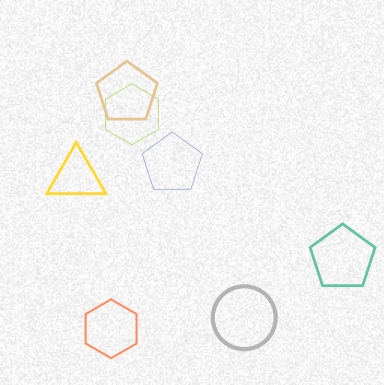[{"shape": "pentagon", "thickness": 2, "radius": 0.44, "center": [0.89, 0.33]}, {"shape": "hexagon", "thickness": 1.5, "radius": 0.38, "center": [0.289, 0.146]}, {"shape": "pentagon", "thickness": 0.5, "radius": 0.41, "center": [0.447, 0.575]}, {"shape": "hexagon", "thickness": 0.5, "radius": 0.4, "center": [0.343, 0.703]}, {"shape": "triangle", "thickness": 2, "radius": 0.44, "center": [0.198, 0.541]}, {"shape": "pentagon", "thickness": 2, "radius": 0.42, "center": [0.33, 0.758]}, {"shape": "circle", "thickness": 3, "radius": 0.41, "center": [0.634, 0.175]}]